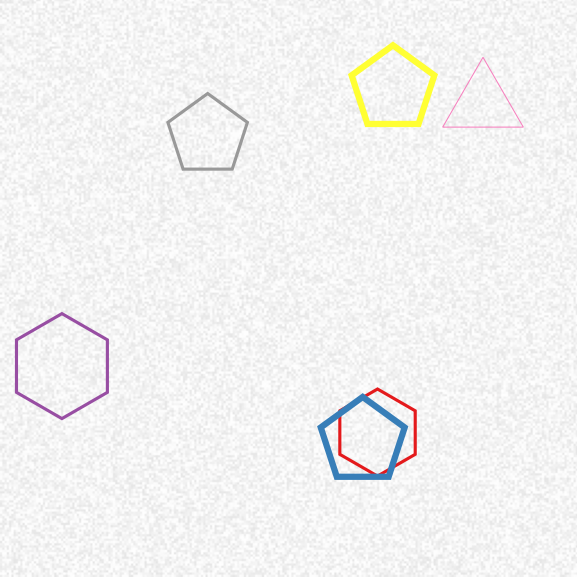[{"shape": "hexagon", "thickness": 1.5, "radius": 0.38, "center": [0.654, 0.25]}, {"shape": "pentagon", "thickness": 3, "radius": 0.38, "center": [0.628, 0.235]}, {"shape": "hexagon", "thickness": 1.5, "radius": 0.45, "center": [0.107, 0.365]}, {"shape": "pentagon", "thickness": 3, "radius": 0.38, "center": [0.68, 0.845]}, {"shape": "triangle", "thickness": 0.5, "radius": 0.4, "center": [0.836, 0.819]}, {"shape": "pentagon", "thickness": 1.5, "radius": 0.36, "center": [0.36, 0.765]}]